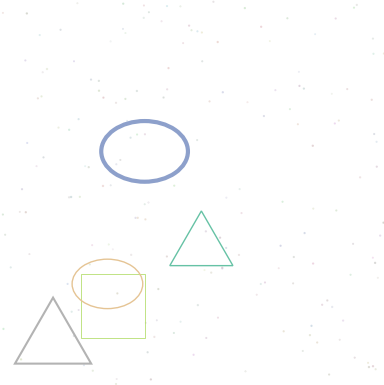[{"shape": "triangle", "thickness": 1, "radius": 0.47, "center": [0.523, 0.357]}, {"shape": "oval", "thickness": 3, "radius": 0.56, "center": [0.376, 0.607]}, {"shape": "square", "thickness": 0.5, "radius": 0.42, "center": [0.294, 0.206]}, {"shape": "oval", "thickness": 1, "radius": 0.46, "center": [0.279, 0.263]}, {"shape": "triangle", "thickness": 1.5, "radius": 0.57, "center": [0.138, 0.113]}]